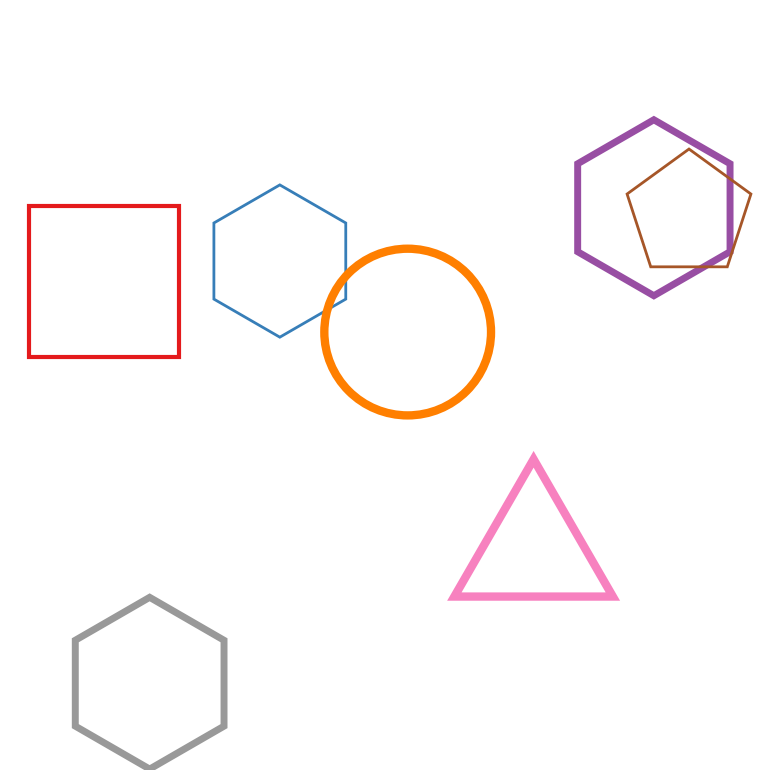[{"shape": "square", "thickness": 1.5, "radius": 0.49, "center": [0.135, 0.634]}, {"shape": "hexagon", "thickness": 1, "radius": 0.49, "center": [0.363, 0.661]}, {"shape": "hexagon", "thickness": 2.5, "radius": 0.57, "center": [0.849, 0.73]}, {"shape": "circle", "thickness": 3, "radius": 0.54, "center": [0.529, 0.569]}, {"shape": "pentagon", "thickness": 1, "radius": 0.42, "center": [0.895, 0.722]}, {"shape": "triangle", "thickness": 3, "radius": 0.59, "center": [0.693, 0.285]}, {"shape": "hexagon", "thickness": 2.5, "radius": 0.56, "center": [0.194, 0.113]}]